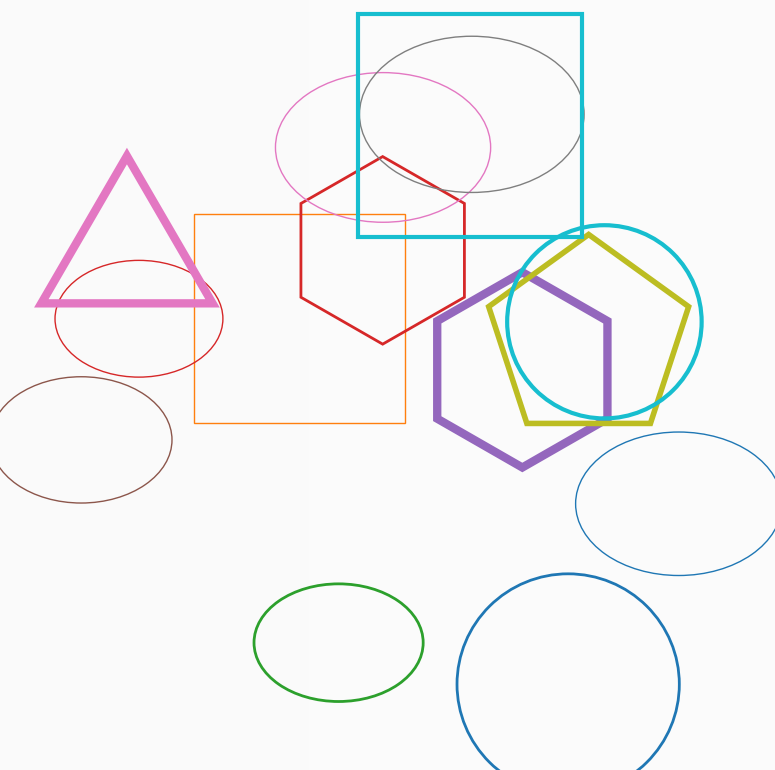[{"shape": "oval", "thickness": 0.5, "radius": 0.67, "center": [0.876, 0.346]}, {"shape": "circle", "thickness": 1, "radius": 0.72, "center": [0.733, 0.111]}, {"shape": "square", "thickness": 0.5, "radius": 0.68, "center": [0.386, 0.587]}, {"shape": "oval", "thickness": 1, "radius": 0.55, "center": [0.437, 0.165]}, {"shape": "hexagon", "thickness": 1, "radius": 0.61, "center": [0.494, 0.675]}, {"shape": "oval", "thickness": 0.5, "radius": 0.54, "center": [0.179, 0.586]}, {"shape": "hexagon", "thickness": 3, "radius": 0.63, "center": [0.674, 0.52]}, {"shape": "oval", "thickness": 0.5, "radius": 0.59, "center": [0.105, 0.429]}, {"shape": "triangle", "thickness": 3, "radius": 0.64, "center": [0.164, 0.67]}, {"shape": "oval", "thickness": 0.5, "radius": 0.69, "center": [0.494, 0.809]}, {"shape": "oval", "thickness": 0.5, "radius": 0.72, "center": [0.609, 0.851]}, {"shape": "pentagon", "thickness": 2, "radius": 0.68, "center": [0.76, 0.56]}, {"shape": "square", "thickness": 1.5, "radius": 0.72, "center": [0.607, 0.837]}, {"shape": "circle", "thickness": 1.5, "radius": 0.63, "center": [0.78, 0.582]}]